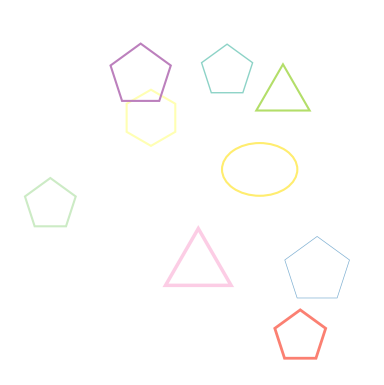[{"shape": "pentagon", "thickness": 1, "radius": 0.35, "center": [0.59, 0.816]}, {"shape": "hexagon", "thickness": 1.5, "radius": 0.36, "center": [0.392, 0.694]}, {"shape": "pentagon", "thickness": 2, "radius": 0.35, "center": [0.78, 0.126]}, {"shape": "pentagon", "thickness": 0.5, "radius": 0.44, "center": [0.824, 0.297]}, {"shape": "triangle", "thickness": 1.5, "radius": 0.4, "center": [0.735, 0.753]}, {"shape": "triangle", "thickness": 2.5, "radius": 0.49, "center": [0.515, 0.308]}, {"shape": "pentagon", "thickness": 1.5, "radius": 0.41, "center": [0.365, 0.804]}, {"shape": "pentagon", "thickness": 1.5, "radius": 0.35, "center": [0.131, 0.468]}, {"shape": "oval", "thickness": 1.5, "radius": 0.49, "center": [0.674, 0.56]}]